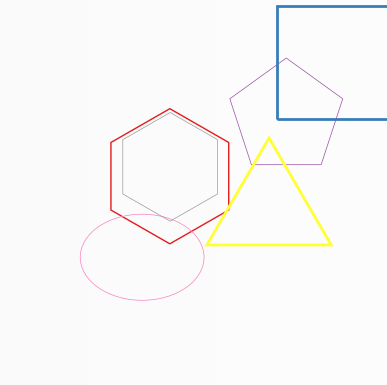[{"shape": "hexagon", "thickness": 1, "radius": 0.88, "center": [0.438, 0.542]}, {"shape": "square", "thickness": 2, "radius": 0.73, "center": [0.863, 0.837]}, {"shape": "pentagon", "thickness": 0.5, "radius": 0.77, "center": [0.739, 0.696]}, {"shape": "triangle", "thickness": 2, "radius": 0.93, "center": [0.694, 0.456]}, {"shape": "oval", "thickness": 0.5, "radius": 0.8, "center": [0.367, 0.332]}, {"shape": "hexagon", "thickness": 0.5, "radius": 0.71, "center": [0.439, 0.567]}]